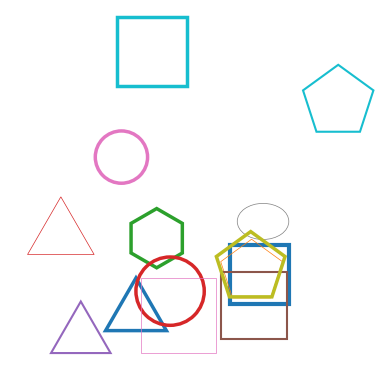[{"shape": "square", "thickness": 3, "radius": 0.39, "center": [0.673, 0.286]}, {"shape": "triangle", "thickness": 2.5, "radius": 0.46, "center": [0.353, 0.187]}, {"shape": "pentagon", "thickness": 0.5, "radius": 0.42, "center": [0.653, 0.294]}, {"shape": "hexagon", "thickness": 2.5, "radius": 0.38, "center": [0.407, 0.381]}, {"shape": "triangle", "thickness": 0.5, "radius": 0.5, "center": [0.158, 0.389]}, {"shape": "circle", "thickness": 2.5, "radius": 0.44, "center": [0.442, 0.244]}, {"shape": "triangle", "thickness": 1.5, "radius": 0.45, "center": [0.21, 0.128]}, {"shape": "square", "thickness": 1.5, "radius": 0.43, "center": [0.659, 0.207]}, {"shape": "circle", "thickness": 2.5, "radius": 0.34, "center": [0.315, 0.592]}, {"shape": "square", "thickness": 0.5, "radius": 0.49, "center": [0.463, 0.181]}, {"shape": "oval", "thickness": 0.5, "radius": 0.33, "center": [0.683, 0.425]}, {"shape": "pentagon", "thickness": 2.5, "radius": 0.47, "center": [0.651, 0.305]}, {"shape": "pentagon", "thickness": 1.5, "radius": 0.48, "center": [0.879, 0.736]}, {"shape": "square", "thickness": 2.5, "radius": 0.45, "center": [0.395, 0.866]}]